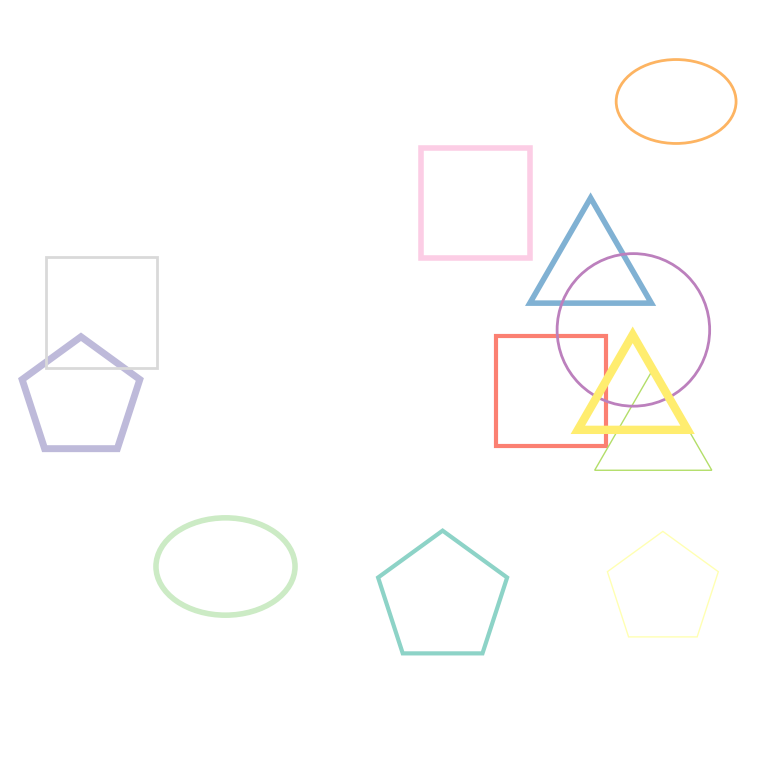[{"shape": "pentagon", "thickness": 1.5, "radius": 0.44, "center": [0.575, 0.223]}, {"shape": "pentagon", "thickness": 0.5, "radius": 0.38, "center": [0.861, 0.234]}, {"shape": "pentagon", "thickness": 2.5, "radius": 0.4, "center": [0.105, 0.482]}, {"shape": "square", "thickness": 1.5, "radius": 0.36, "center": [0.715, 0.493]}, {"shape": "triangle", "thickness": 2, "radius": 0.46, "center": [0.767, 0.652]}, {"shape": "oval", "thickness": 1, "radius": 0.39, "center": [0.878, 0.868]}, {"shape": "triangle", "thickness": 0.5, "radius": 0.44, "center": [0.848, 0.433]}, {"shape": "square", "thickness": 2, "radius": 0.36, "center": [0.617, 0.736]}, {"shape": "square", "thickness": 1, "radius": 0.36, "center": [0.132, 0.594]}, {"shape": "circle", "thickness": 1, "radius": 0.5, "center": [0.823, 0.572]}, {"shape": "oval", "thickness": 2, "radius": 0.45, "center": [0.293, 0.264]}, {"shape": "triangle", "thickness": 3, "radius": 0.41, "center": [0.822, 0.483]}]